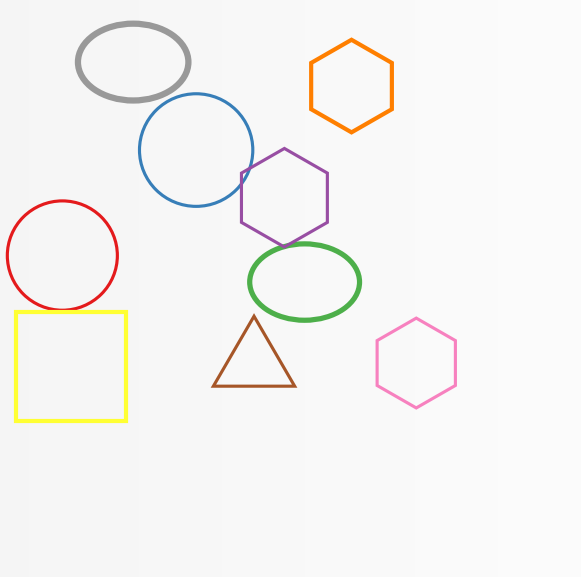[{"shape": "circle", "thickness": 1.5, "radius": 0.47, "center": [0.107, 0.557]}, {"shape": "circle", "thickness": 1.5, "radius": 0.49, "center": [0.337, 0.739]}, {"shape": "oval", "thickness": 2.5, "radius": 0.47, "center": [0.524, 0.511]}, {"shape": "hexagon", "thickness": 1.5, "radius": 0.43, "center": [0.489, 0.657]}, {"shape": "hexagon", "thickness": 2, "radius": 0.4, "center": [0.605, 0.85]}, {"shape": "square", "thickness": 2, "radius": 0.47, "center": [0.122, 0.365]}, {"shape": "triangle", "thickness": 1.5, "radius": 0.4, "center": [0.437, 0.371]}, {"shape": "hexagon", "thickness": 1.5, "radius": 0.39, "center": [0.716, 0.371]}, {"shape": "oval", "thickness": 3, "radius": 0.48, "center": [0.229, 0.892]}]